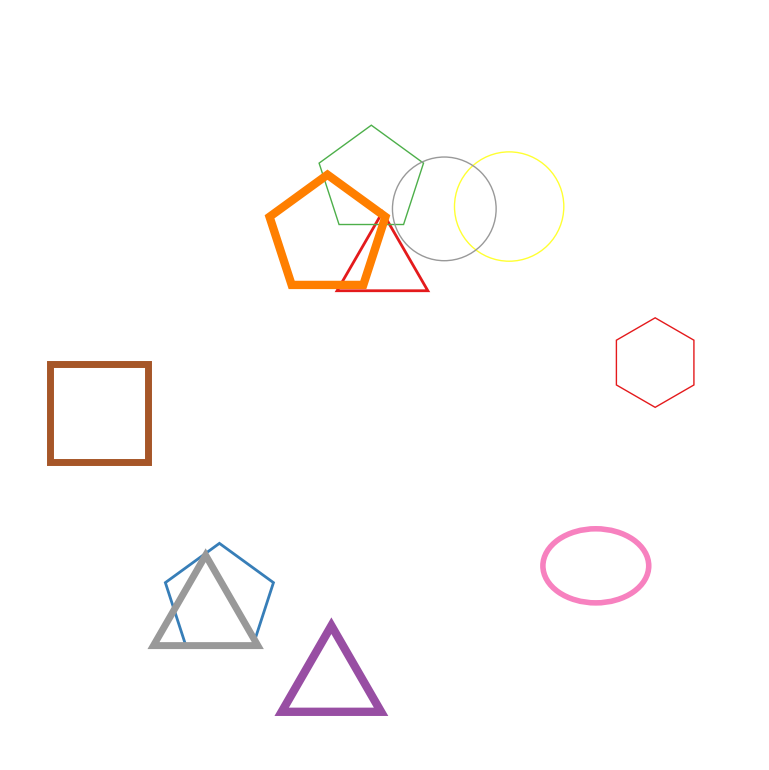[{"shape": "triangle", "thickness": 1, "radius": 0.34, "center": [0.497, 0.656]}, {"shape": "hexagon", "thickness": 0.5, "radius": 0.29, "center": [0.851, 0.529]}, {"shape": "pentagon", "thickness": 1, "radius": 0.37, "center": [0.285, 0.221]}, {"shape": "pentagon", "thickness": 0.5, "radius": 0.36, "center": [0.482, 0.766]}, {"shape": "triangle", "thickness": 3, "radius": 0.37, "center": [0.43, 0.113]}, {"shape": "pentagon", "thickness": 3, "radius": 0.4, "center": [0.425, 0.694]}, {"shape": "circle", "thickness": 0.5, "radius": 0.35, "center": [0.661, 0.732]}, {"shape": "square", "thickness": 2.5, "radius": 0.32, "center": [0.129, 0.464]}, {"shape": "oval", "thickness": 2, "radius": 0.34, "center": [0.774, 0.265]}, {"shape": "circle", "thickness": 0.5, "radius": 0.34, "center": [0.577, 0.729]}, {"shape": "triangle", "thickness": 2.5, "radius": 0.39, "center": [0.267, 0.201]}]